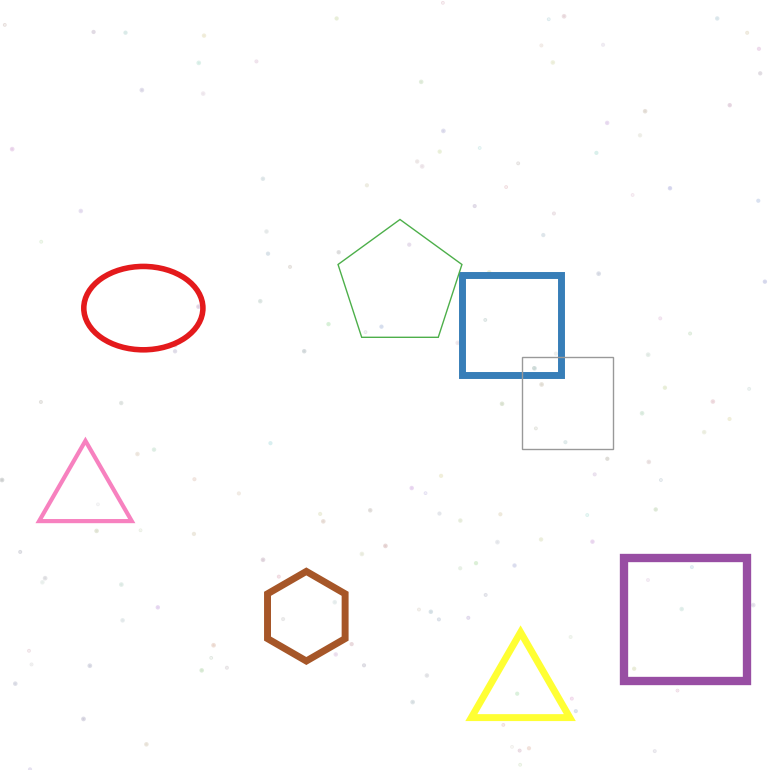[{"shape": "oval", "thickness": 2, "radius": 0.39, "center": [0.186, 0.6]}, {"shape": "square", "thickness": 2.5, "radius": 0.32, "center": [0.665, 0.578]}, {"shape": "pentagon", "thickness": 0.5, "radius": 0.42, "center": [0.519, 0.63]}, {"shape": "square", "thickness": 3, "radius": 0.4, "center": [0.89, 0.195]}, {"shape": "triangle", "thickness": 2.5, "radius": 0.37, "center": [0.676, 0.105]}, {"shape": "hexagon", "thickness": 2.5, "radius": 0.29, "center": [0.398, 0.2]}, {"shape": "triangle", "thickness": 1.5, "radius": 0.35, "center": [0.111, 0.358]}, {"shape": "square", "thickness": 0.5, "radius": 0.3, "center": [0.737, 0.477]}]